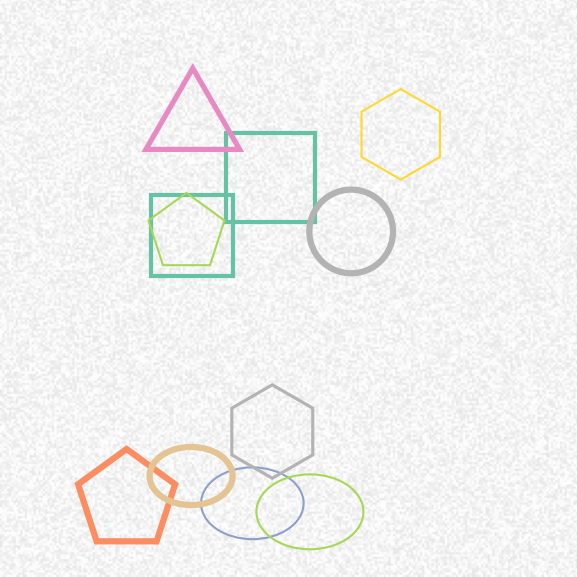[{"shape": "square", "thickness": 2, "radius": 0.35, "center": [0.333, 0.591]}, {"shape": "square", "thickness": 2, "radius": 0.39, "center": [0.468, 0.692]}, {"shape": "pentagon", "thickness": 3, "radius": 0.44, "center": [0.219, 0.133]}, {"shape": "oval", "thickness": 1, "radius": 0.44, "center": [0.437, 0.128]}, {"shape": "triangle", "thickness": 2.5, "radius": 0.47, "center": [0.334, 0.787]}, {"shape": "oval", "thickness": 1, "radius": 0.46, "center": [0.537, 0.113]}, {"shape": "pentagon", "thickness": 1, "radius": 0.35, "center": [0.323, 0.596]}, {"shape": "hexagon", "thickness": 1, "radius": 0.39, "center": [0.694, 0.767]}, {"shape": "oval", "thickness": 3, "radius": 0.36, "center": [0.331, 0.175]}, {"shape": "circle", "thickness": 3, "radius": 0.36, "center": [0.608, 0.598]}, {"shape": "hexagon", "thickness": 1.5, "radius": 0.4, "center": [0.471, 0.252]}]